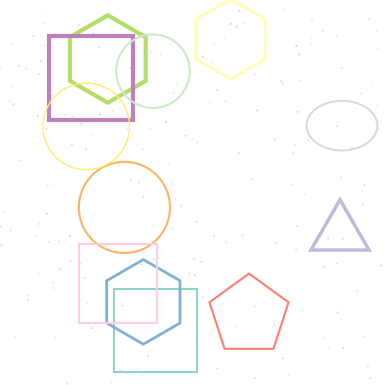[{"shape": "square", "thickness": 1.5, "radius": 0.54, "center": [0.405, 0.143]}, {"shape": "hexagon", "thickness": 2, "radius": 0.52, "center": [0.599, 0.898]}, {"shape": "triangle", "thickness": 2.5, "radius": 0.44, "center": [0.883, 0.394]}, {"shape": "pentagon", "thickness": 1.5, "radius": 0.54, "center": [0.647, 0.181]}, {"shape": "hexagon", "thickness": 2, "radius": 0.55, "center": [0.372, 0.216]}, {"shape": "circle", "thickness": 1.5, "radius": 0.59, "center": [0.323, 0.461]}, {"shape": "hexagon", "thickness": 3, "radius": 0.57, "center": [0.28, 0.847]}, {"shape": "square", "thickness": 1.5, "radius": 0.51, "center": [0.307, 0.264]}, {"shape": "oval", "thickness": 1.5, "radius": 0.46, "center": [0.888, 0.674]}, {"shape": "square", "thickness": 3, "radius": 0.55, "center": [0.235, 0.798]}, {"shape": "circle", "thickness": 1.5, "radius": 0.48, "center": [0.397, 0.815]}, {"shape": "circle", "thickness": 1, "radius": 0.56, "center": [0.224, 0.672]}]